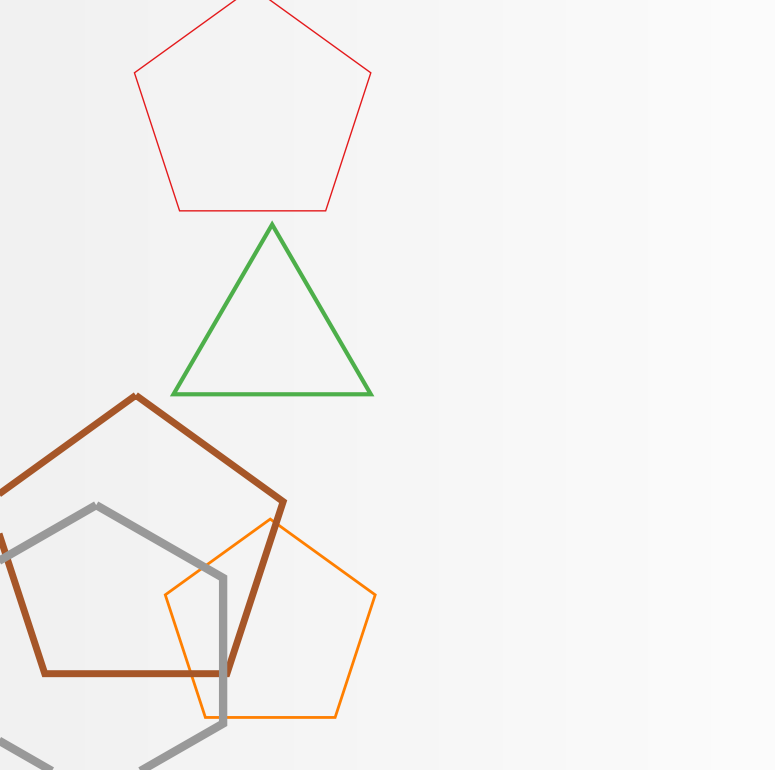[{"shape": "pentagon", "thickness": 0.5, "radius": 0.8, "center": [0.326, 0.856]}, {"shape": "triangle", "thickness": 1.5, "radius": 0.73, "center": [0.351, 0.561]}, {"shape": "pentagon", "thickness": 1, "radius": 0.71, "center": [0.349, 0.183]}, {"shape": "pentagon", "thickness": 2.5, "radius": 1.0, "center": [0.175, 0.287]}, {"shape": "hexagon", "thickness": 3, "radius": 0.95, "center": [0.124, 0.155]}]